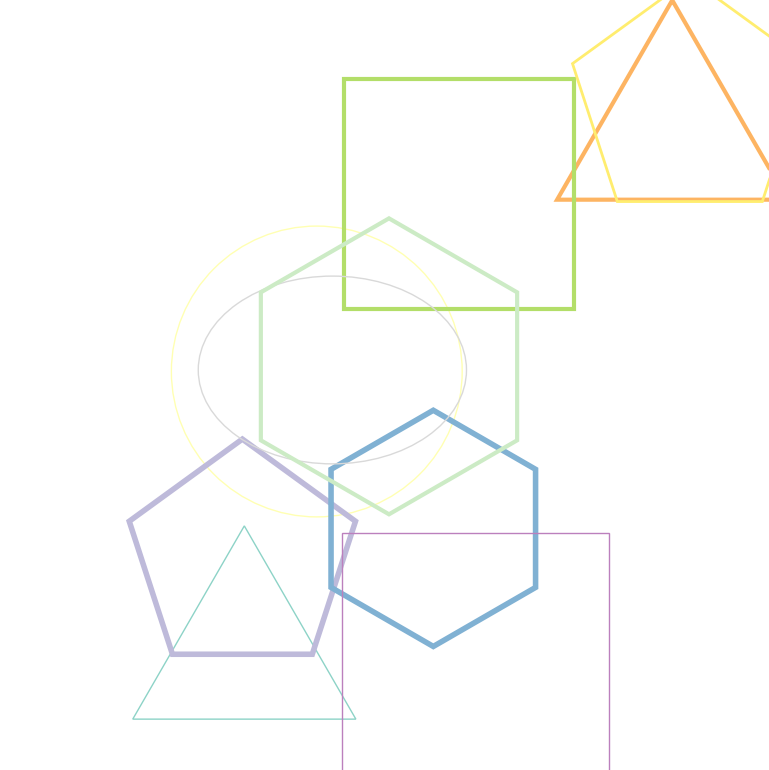[{"shape": "triangle", "thickness": 0.5, "radius": 0.84, "center": [0.317, 0.15]}, {"shape": "circle", "thickness": 0.5, "radius": 0.94, "center": [0.411, 0.518]}, {"shape": "pentagon", "thickness": 2, "radius": 0.77, "center": [0.315, 0.275]}, {"shape": "hexagon", "thickness": 2, "radius": 0.77, "center": [0.563, 0.314]}, {"shape": "triangle", "thickness": 1.5, "radius": 0.86, "center": [0.873, 0.827]}, {"shape": "square", "thickness": 1.5, "radius": 0.75, "center": [0.596, 0.748]}, {"shape": "oval", "thickness": 0.5, "radius": 0.87, "center": [0.432, 0.52]}, {"shape": "square", "thickness": 0.5, "radius": 0.87, "center": [0.618, 0.134]}, {"shape": "hexagon", "thickness": 1.5, "radius": 0.96, "center": [0.505, 0.524]}, {"shape": "pentagon", "thickness": 1, "radius": 0.8, "center": [0.896, 0.868]}]